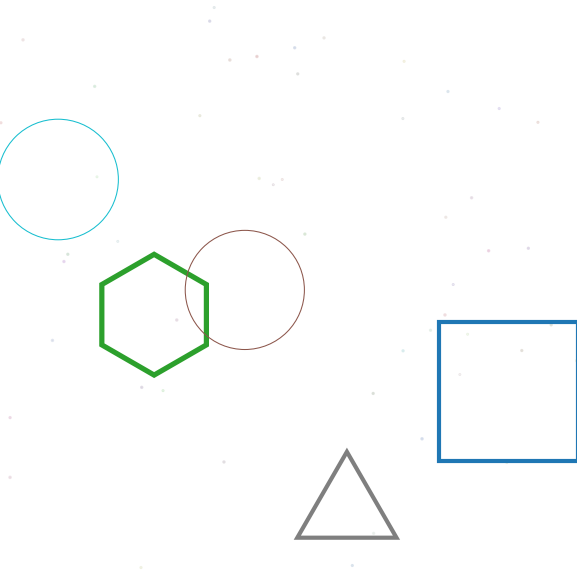[{"shape": "square", "thickness": 2, "radius": 0.6, "center": [0.881, 0.322]}, {"shape": "hexagon", "thickness": 2.5, "radius": 0.52, "center": [0.267, 0.454]}, {"shape": "circle", "thickness": 0.5, "radius": 0.52, "center": [0.424, 0.497]}, {"shape": "triangle", "thickness": 2, "radius": 0.5, "center": [0.601, 0.118]}, {"shape": "circle", "thickness": 0.5, "radius": 0.52, "center": [0.101, 0.688]}]